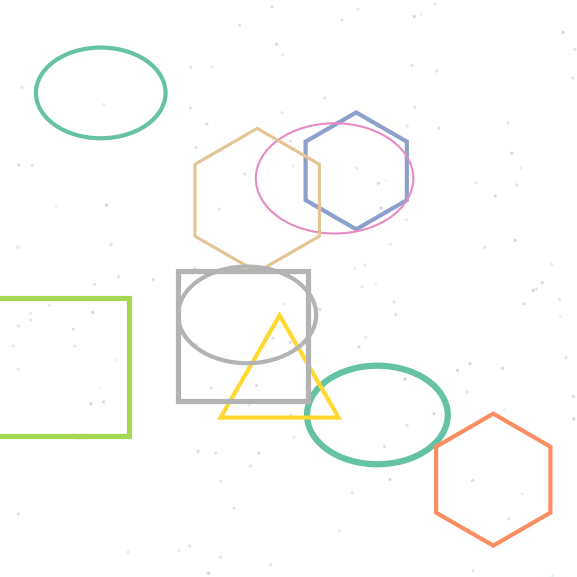[{"shape": "oval", "thickness": 3, "radius": 0.61, "center": [0.653, 0.281]}, {"shape": "oval", "thickness": 2, "radius": 0.56, "center": [0.174, 0.838]}, {"shape": "hexagon", "thickness": 2, "radius": 0.57, "center": [0.854, 0.169]}, {"shape": "hexagon", "thickness": 2, "radius": 0.51, "center": [0.617, 0.703]}, {"shape": "oval", "thickness": 1, "radius": 0.68, "center": [0.579, 0.69]}, {"shape": "square", "thickness": 2.5, "radius": 0.6, "center": [0.104, 0.364]}, {"shape": "triangle", "thickness": 2, "radius": 0.59, "center": [0.484, 0.335]}, {"shape": "hexagon", "thickness": 1.5, "radius": 0.62, "center": [0.445, 0.652]}, {"shape": "oval", "thickness": 2, "radius": 0.6, "center": [0.428, 0.454]}, {"shape": "square", "thickness": 2.5, "radius": 0.56, "center": [0.421, 0.418]}]